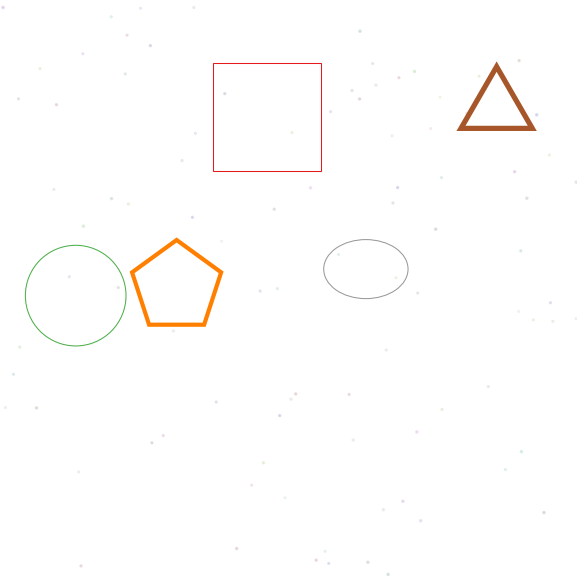[{"shape": "square", "thickness": 0.5, "radius": 0.47, "center": [0.463, 0.797]}, {"shape": "circle", "thickness": 0.5, "radius": 0.44, "center": [0.131, 0.487]}, {"shape": "pentagon", "thickness": 2, "radius": 0.41, "center": [0.306, 0.502]}, {"shape": "triangle", "thickness": 2.5, "radius": 0.36, "center": [0.86, 0.812]}, {"shape": "oval", "thickness": 0.5, "radius": 0.37, "center": [0.634, 0.533]}]